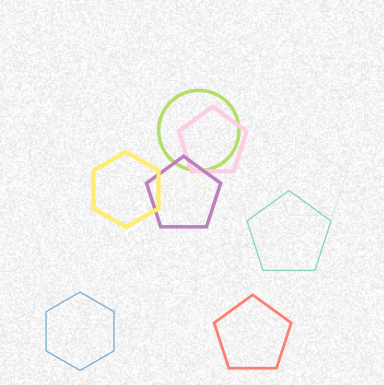[{"shape": "pentagon", "thickness": 1, "radius": 0.57, "center": [0.751, 0.39]}, {"shape": "triangle", "thickness": 0.5, "radius": 0.5, "center": [0.478, 0.496]}, {"shape": "pentagon", "thickness": 2, "radius": 0.53, "center": [0.656, 0.129]}, {"shape": "hexagon", "thickness": 1, "radius": 0.51, "center": [0.208, 0.14]}, {"shape": "circle", "thickness": 2.5, "radius": 0.52, "center": [0.516, 0.661]}, {"shape": "pentagon", "thickness": 3, "radius": 0.46, "center": [0.553, 0.63]}, {"shape": "pentagon", "thickness": 2.5, "radius": 0.51, "center": [0.477, 0.493]}, {"shape": "pentagon", "thickness": 0.5, "radius": 0.49, "center": [0.807, 0.52]}, {"shape": "hexagon", "thickness": 3, "radius": 0.49, "center": [0.327, 0.508]}]